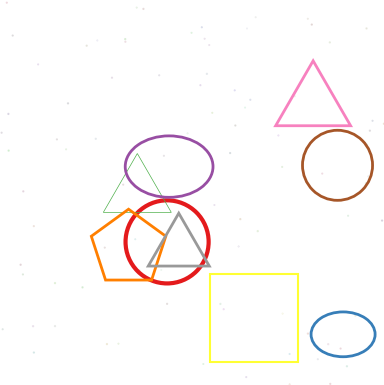[{"shape": "circle", "thickness": 3, "radius": 0.54, "center": [0.434, 0.372]}, {"shape": "oval", "thickness": 2, "radius": 0.42, "center": [0.891, 0.132]}, {"shape": "triangle", "thickness": 0.5, "radius": 0.51, "center": [0.357, 0.499]}, {"shape": "oval", "thickness": 2, "radius": 0.57, "center": [0.439, 0.567]}, {"shape": "pentagon", "thickness": 2, "radius": 0.51, "center": [0.334, 0.355]}, {"shape": "square", "thickness": 1.5, "radius": 0.57, "center": [0.659, 0.174]}, {"shape": "circle", "thickness": 2, "radius": 0.45, "center": [0.877, 0.571]}, {"shape": "triangle", "thickness": 2, "radius": 0.56, "center": [0.813, 0.73]}, {"shape": "triangle", "thickness": 2, "radius": 0.46, "center": [0.464, 0.355]}]